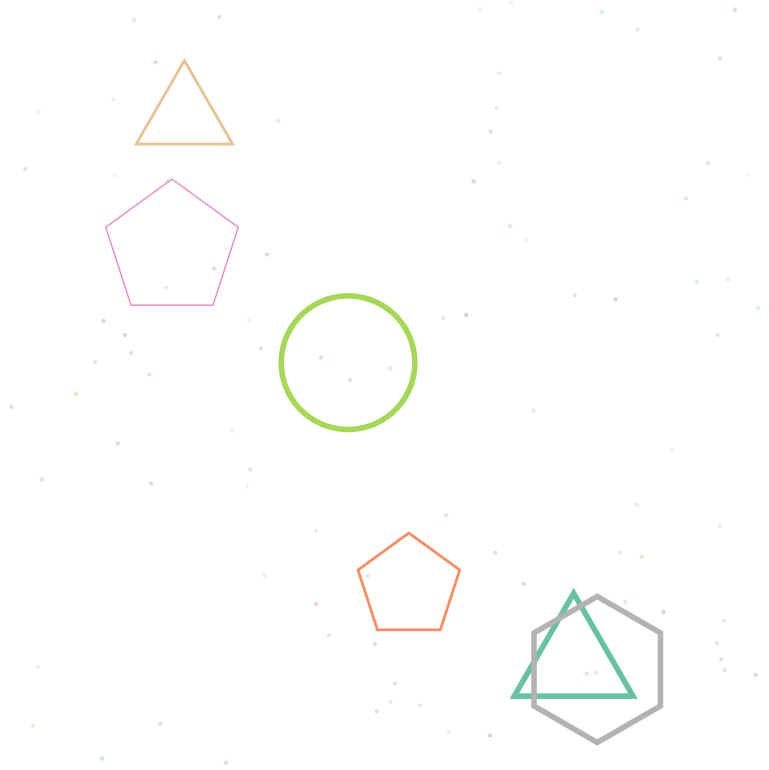[{"shape": "triangle", "thickness": 2, "radius": 0.45, "center": [0.745, 0.14]}, {"shape": "pentagon", "thickness": 1, "radius": 0.35, "center": [0.531, 0.238]}, {"shape": "pentagon", "thickness": 0.5, "radius": 0.45, "center": [0.223, 0.677]}, {"shape": "circle", "thickness": 2, "radius": 0.43, "center": [0.452, 0.529]}, {"shape": "triangle", "thickness": 1, "radius": 0.36, "center": [0.239, 0.849]}, {"shape": "hexagon", "thickness": 2, "radius": 0.47, "center": [0.776, 0.131]}]